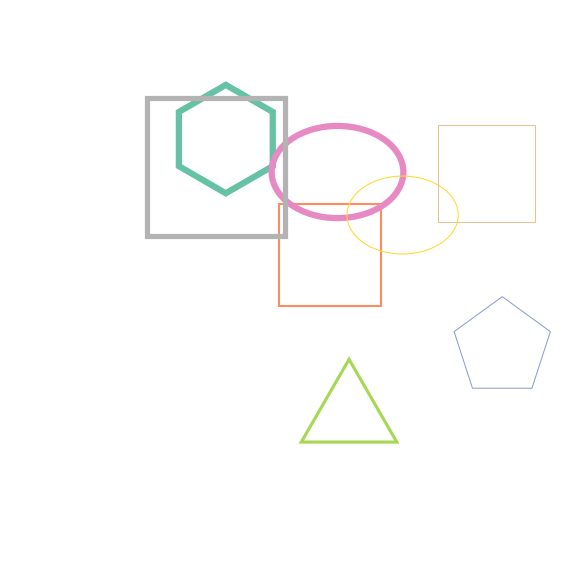[{"shape": "hexagon", "thickness": 3, "radius": 0.47, "center": [0.391, 0.758]}, {"shape": "square", "thickness": 1, "radius": 0.44, "center": [0.572, 0.558]}, {"shape": "pentagon", "thickness": 0.5, "radius": 0.44, "center": [0.87, 0.398]}, {"shape": "oval", "thickness": 3, "radius": 0.57, "center": [0.584, 0.701]}, {"shape": "triangle", "thickness": 1.5, "radius": 0.48, "center": [0.604, 0.281]}, {"shape": "oval", "thickness": 0.5, "radius": 0.48, "center": [0.697, 0.627]}, {"shape": "square", "thickness": 0.5, "radius": 0.42, "center": [0.843, 0.699]}, {"shape": "square", "thickness": 2.5, "radius": 0.6, "center": [0.374, 0.711]}]